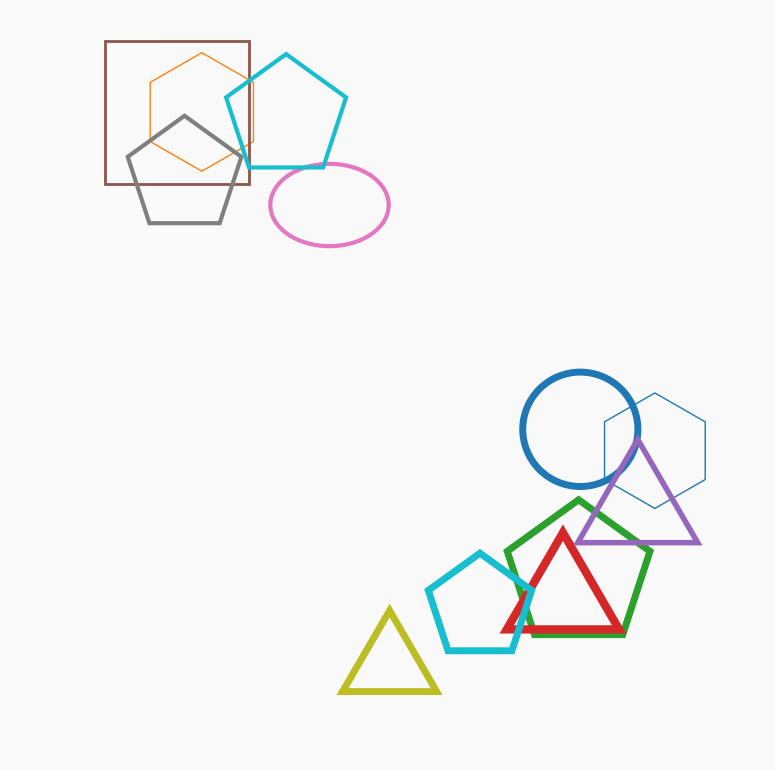[{"shape": "circle", "thickness": 2.5, "radius": 0.37, "center": [0.749, 0.442]}, {"shape": "hexagon", "thickness": 0.5, "radius": 0.37, "center": [0.845, 0.415]}, {"shape": "hexagon", "thickness": 0.5, "radius": 0.38, "center": [0.26, 0.855]}, {"shape": "pentagon", "thickness": 2.5, "radius": 0.48, "center": [0.747, 0.254]}, {"shape": "triangle", "thickness": 3, "radius": 0.42, "center": [0.726, 0.224]}, {"shape": "triangle", "thickness": 2, "radius": 0.45, "center": [0.823, 0.34]}, {"shape": "square", "thickness": 1, "radius": 0.46, "center": [0.229, 0.854]}, {"shape": "oval", "thickness": 1.5, "radius": 0.38, "center": [0.425, 0.734]}, {"shape": "pentagon", "thickness": 1.5, "radius": 0.39, "center": [0.238, 0.773]}, {"shape": "triangle", "thickness": 2.5, "radius": 0.35, "center": [0.503, 0.137]}, {"shape": "pentagon", "thickness": 2.5, "radius": 0.35, "center": [0.619, 0.212]}, {"shape": "pentagon", "thickness": 1.5, "radius": 0.41, "center": [0.369, 0.848]}]